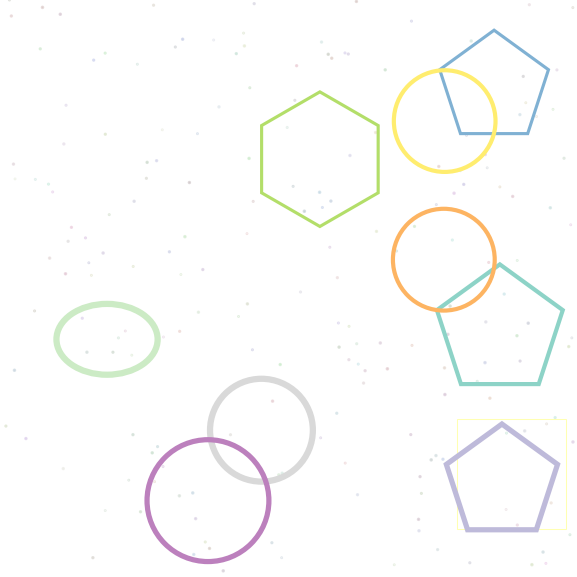[{"shape": "pentagon", "thickness": 2, "radius": 0.57, "center": [0.866, 0.427]}, {"shape": "square", "thickness": 0.5, "radius": 0.48, "center": [0.886, 0.179]}, {"shape": "pentagon", "thickness": 2.5, "radius": 0.51, "center": [0.869, 0.164]}, {"shape": "pentagon", "thickness": 1.5, "radius": 0.49, "center": [0.856, 0.848]}, {"shape": "circle", "thickness": 2, "radius": 0.44, "center": [0.769, 0.549]}, {"shape": "hexagon", "thickness": 1.5, "radius": 0.58, "center": [0.554, 0.724]}, {"shape": "circle", "thickness": 3, "radius": 0.45, "center": [0.453, 0.254]}, {"shape": "circle", "thickness": 2.5, "radius": 0.53, "center": [0.36, 0.132]}, {"shape": "oval", "thickness": 3, "radius": 0.44, "center": [0.185, 0.412]}, {"shape": "circle", "thickness": 2, "radius": 0.44, "center": [0.77, 0.789]}]